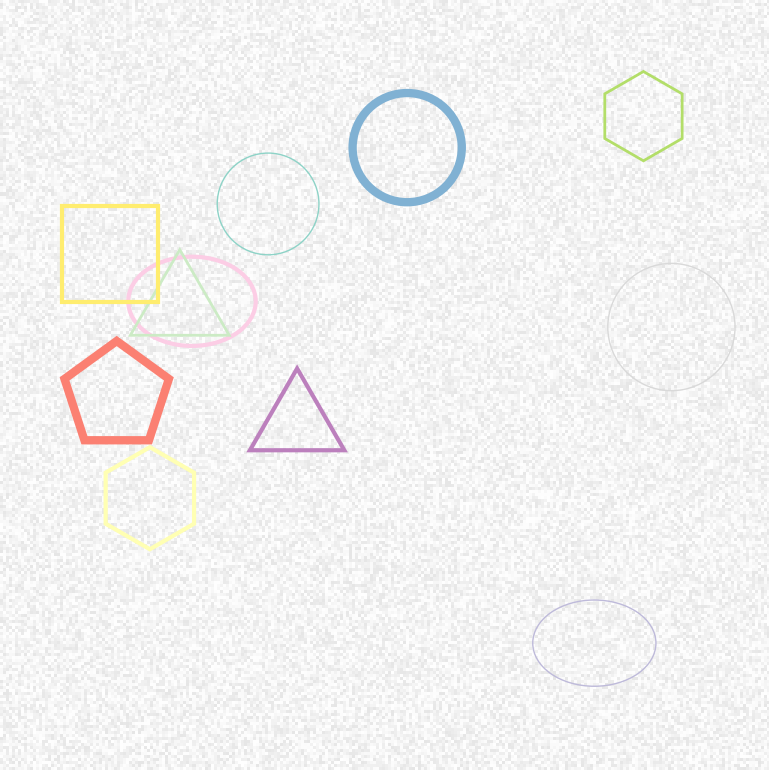[{"shape": "circle", "thickness": 0.5, "radius": 0.33, "center": [0.348, 0.735]}, {"shape": "hexagon", "thickness": 1.5, "radius": 0.33, "center": [0.195, 0.353]}, {"shape": "oval", "thickness": 0.5, "radius": 0.4, "center": [0.772, 0.165]}, {"shape": "pentagon", "thickness": 3, "radius": 0.36, "center": [0.152, 0.486]}, {"shape": "circle", "thickness": 3, "radius": 0.35, "center": [0.529, 0.808]}, {"shape": "hexagon", "thickness": 1, "radius": 0.29, "center": [0.836, 0.849]}, {"shape": "oval", "thickness": 1.5, "radius": 0.41, "center": [0.249, 0.609]}, {"shape": "circle", "thickness": 0.5, "radius": 0.41, "center": [0.872, 0.575]}, {"shape": "triangle", "thickness": 1.5, "radius": 0.35, "center": [0.386, 0.451]}, {"shape": "triangle", "thickness": 1, "radius": 0.37, "center": [0.233, 0.602]}, {"shape": "square", "thickness": 1.5, "radius": 0.31, "center": [0.143, 0.67]}]